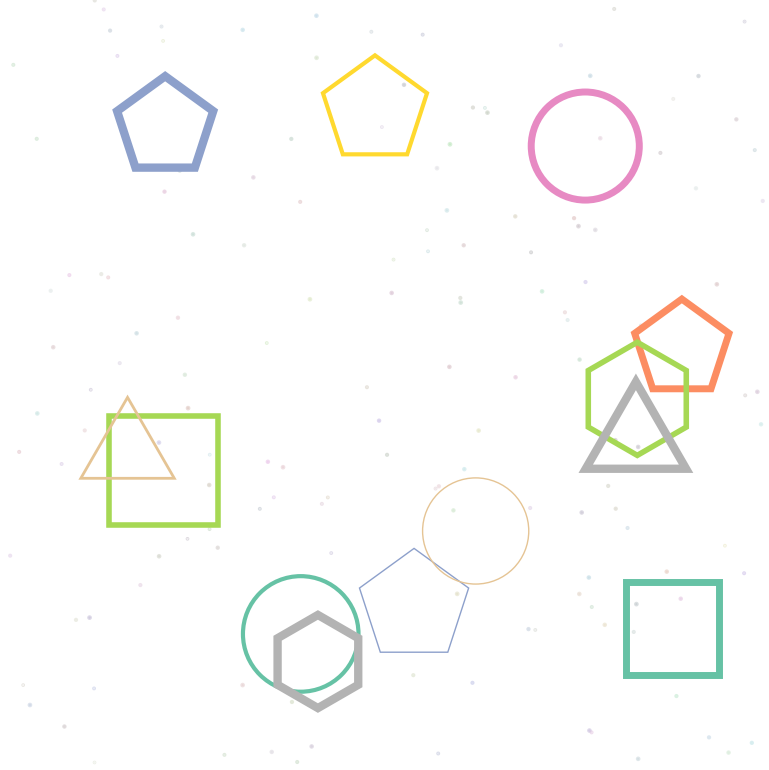[{"shape": "circle", "thickness": 1.5, "radius": 0.38, "center": [0.391, 0.177]}, {"shape": "square", "thickness": 2.5, "radius": 0.3, "center": [0.873, 0.183]}, {"shape": "pentagon", "thickness": 2.5, "radius": 0.32, "center": [0.886, 0.547]}, {"shape": "pentagon", "thickness": 3, "radius": 0.33, "center": [0.214, 0.835]}, {"shape": "pentagon", "thickness": 0.5, "radius": 0.37, "center": [0.538, 0.213]}, {"shape": "circle", "thickness": 2.5, "radius": 0.35, "center": [0.76, 0.81]}, {"shape": "hexagon", "thickness": 2, "radius": 0.37, "center": [0.828, 0.482]}, {"shape": "square", "thickness": 2, "radius": 0.35, "center": [0.212, 0.389]}, {"shape": "pentagon", "thickness": 1.5, "radius": 0.36, "center": [0.487, 0.857]}, {"shape": "triangle", "thickness": 1, "radius": 0.35, "center": [0.166, 0.414]}, {"shape": "circle", "thickness": 0.5, "radius": 0.34, "center": [0.618, 0.31]}, {"shape": "hexagon", "thickness": 3, "radius": 0.3, "center": [0.413, 0.141]}, {"shape": "triangle", "thickness": 3, "radius": 0.38, "center": [0.826, 0.429]}]